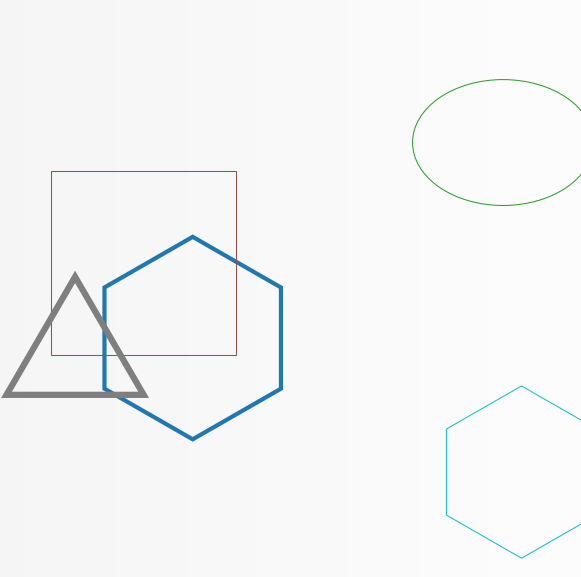[{"shape": "hexagon", "thickness": 2, "radius": 0.88, "center": [0.332, 0.414]}, {"shape": "oval", "thickness": 0.5, "radius": 0.78, "center": [0.865, 0.752]}, {"shape": "square", "thickness": 0.5, "radius": 0.8, "center": [0.247, 0.543]}, {"shape": "triangle", "thickness": 3, "radius": 0.68, "center": [0.129, 0.384]}, {"shape": "hexagon", "thickness": 0.5, "radius": 0.75, "center": [0.897, 0.182]}]